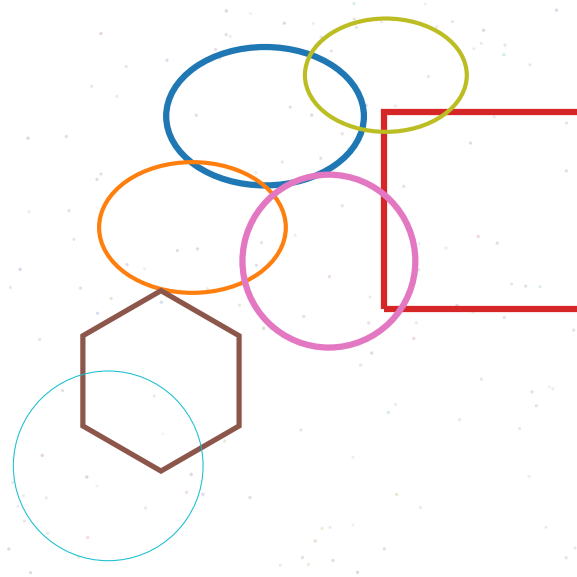[{"shape": "oval", "thickness": 3, "radius": 0.86, "center": [0.459, 0.798]}, {"shape": "oval", "thickness": 2, "radius": 0.81, "center": [0.333, 0.605]}, {"shape": "square", "thickness": 3, "radius": 0.86, "center": [0.836, 0.635]}, {"shape": "hexagon", "thickness": 2.5, "radius": 0.78, "center": [0.279, 0.34]}, {"shape": "circle", "thickness": 3, "radius": 0.75, "center": [0.57, 0.547]}, {"shape": "oval", "thickness": 2, "radius": 0.7, "center": [0.668, 0.869]}, {"shape": "circle", "thickness": 0.5, "radius": 0.82, "center": [0.187, 0.192]}]